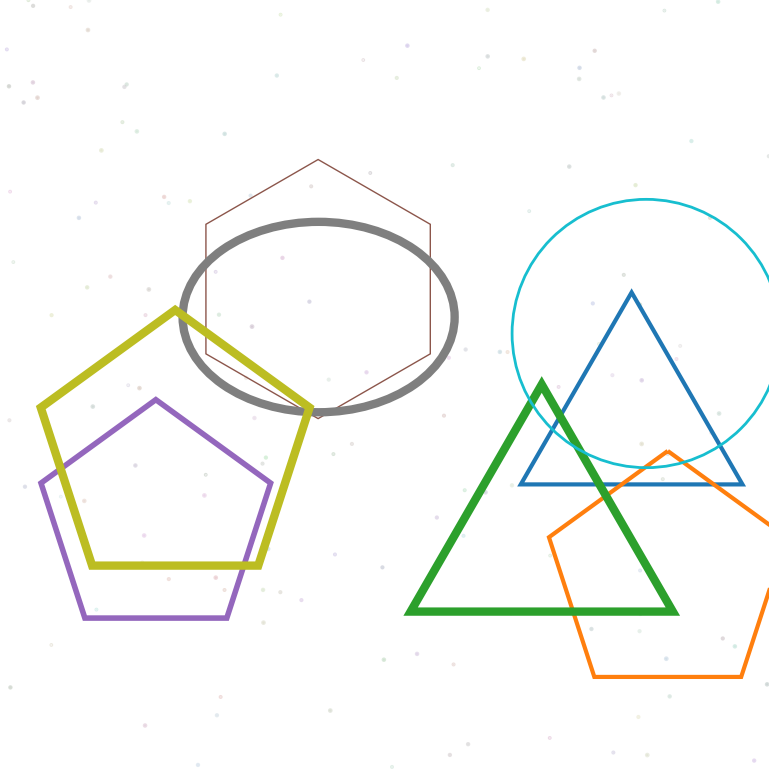[{"shape": "triangle", "thickness": 1.5, "radius": 0.83, "center": [0.82, 0.454]}, {"shape": "pentagon", "thickness": 1.5, "radius": 0.81, "center": [0.867, 0.252]}, {"shape": "triangle", "thickness": 3, "radius": 0.98, "center": [0.704, 0.304]}, {"shape": "pentagon", "thickness": 2, "radius": 0.78, "center": [0.202, 0.324]}, {"shape": "hexagon", "thickness": 0.5, "radius": 0.84, "center": [0.413, 0.625]}, {"shape": "oval", "thickness": 3, "radius": 0.88, "center": [0.414, 0.588]}, {"shape": "pentagon", "thickness": 3, "radius": 0.92, "center": [0.228, 0.414]}, {"shape": "circle", "thickness": 1, "radius": 0.87, "center": [0.839, 0.567]}]